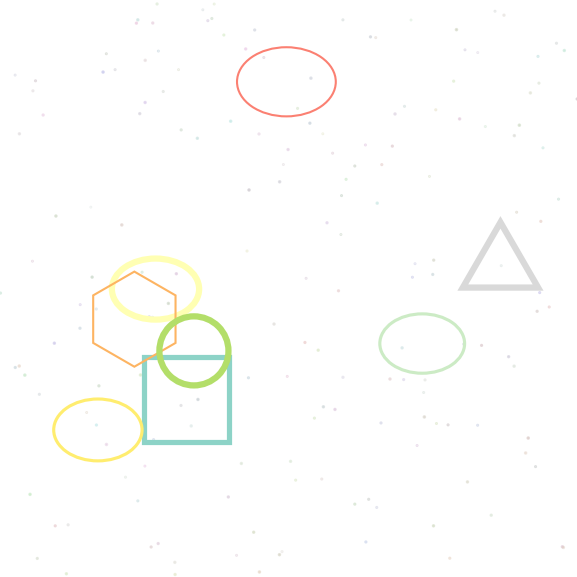[{"shape": "square", "thickness": 2.5, "radius": 0.37, "center": [0.323, 0.307]}, {"shape": "oval", "thickness": 3, "radius": 0.38, "center": [0.269, 0.499]}, {"shape": "oval", "thickness": 1, "radius": 0.43, "center": [0.496, 0.857]}, {"shape": "hexagon", "thickness": 1, "radius": 0.41, "center": [0.233, 0.446]}, {"shape": "circle", "thickness": 3, "radius": 0.3, "center": [0.336, 0.392]}, {"shape": "triangle", "thickness": 3, "radius": 0.38, "center": [0.867, 0.539]}, {"shape": "oval", "thickness": 1.5, "radius": 0.37, "center": [0.731, 0.404]}, {"shape": "oval", "thickness": 1.5, "radius": 0.38, "center": [0.17, 0.255]}]